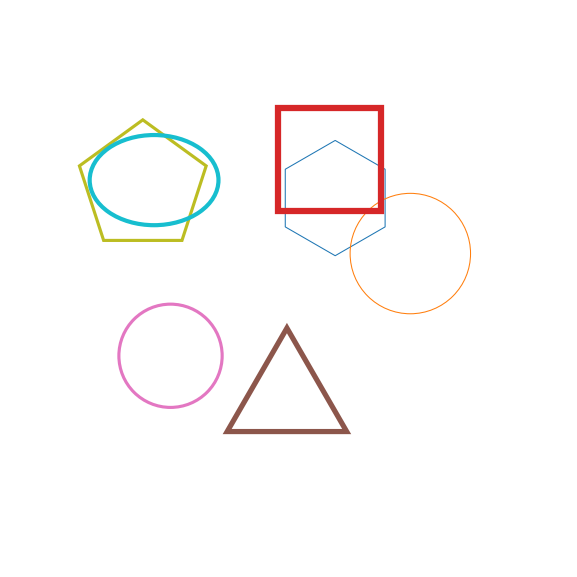[{"shape": "hexagon", "thickness": 0.5, "radius": 0.5, "center": [0.58, 0.656]}, {"shape": "circle", "thickness": 0.5, "radius": 0.52, "center": [0.711, 0.56]}, {"shape": "square", "thickness": 3, "radius": 0.44, "center": [0.571, 0.724]}, {"shape": "triangle", "thickness": 2.5, "radius": 0.6, "center": [0.497, 0.312]}, {"shape": "circle", "thickness": 1.5, "radius": 0.45, "center": [0.295, 0.383]}, {"shape": "pentagon", "thickness": 1.5, "radius": 0.58, "center": [0.247, 0.676]}, {"shape": "oval", "thickness": 2, "radius": 0.56, "center": [0.267, 0.687]}]